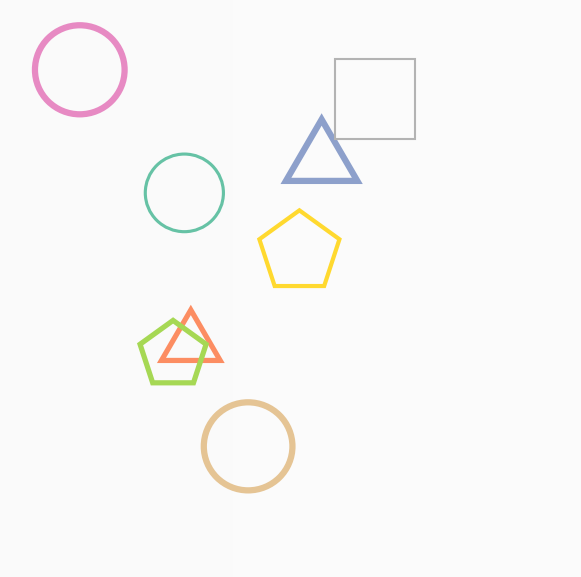[{"shape": "circle", "thickness": 1.5, "radius": 0.34, "center": [0.317, 0.665]}, {"shape": "triangle", "thickness": 2.5, "radius": 0.29, "center": [0.328, 0.404]}, {"shape": "triangle", "thickness": 3, "radius": 0.35, "center": [0.553, 0.721]}, {"shape": "circle", "thickness": 3, "radius": 0.39, "center": [0.137, 0.878]}, {"shape": "pentagon", "thickness": 2.5, "radius": 0.3, "center": [0.298, 0.385]}, {"shape": "pentagon", "thickness": 2, "radius": 0.36, "center": [0.515, 0.562]}, {"shape": "circle", "thickness": 3, "radius": 0.38, "center": [0.427, 0.226]}, {"shape": "square", "thickness": 1, "radius": 0.35, "center": [0.645, 0.828]}]